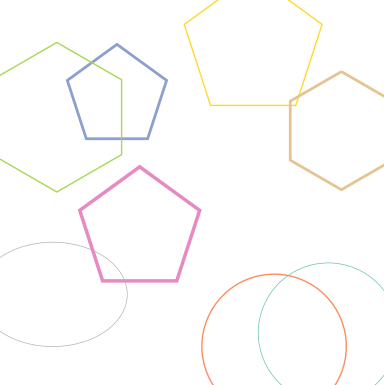[{"shape": "circle", "thickness": 0.5, "radius": 0.91, "center": [0.853, 0.135]}, {"shape": "circle", "thickness": 1, "radius": 0.94, "center": [0.712, 0.1]}, {"shape": "pentagon", "thickness": 2, "radius": 0.68, "center": [0.304, 0.749]}, {"shape": "pentagon", "thickness": 2.5, "radius": 0.82, "center": [0.363, 0.403]}, {"shape": "hexagon", "thickness": 1, "radius": 0.97, "center": [0.148, 0.696]}, {"shape": "pentagon", "thickness": 1, "radius": 0.94, "center": [0.658, 0.878]}, {"shape": "hexagon", "thickness": 2, "radius": 0.77, "center": [0.887, 0.661]}, {"shape": "oval", "thickness": 0.5, "radius": 0.97, "center": [0.137, 0.235]}]